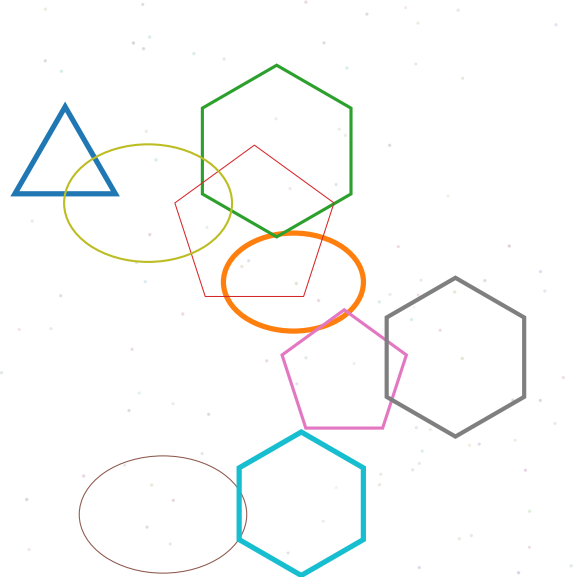[{"shape": "triangle", "thickness": 2.5, "radius": 0.5, "center": [0.113, 0.714]}, {"shape": "oval", "thickness": 2.5, "radius": 0.61, "center": [0.508, 0.511]}, {"shape": "hexagon", "thickness": 1.5, "radius": 0.74, "center": [0.479, 0.738]}, {"shape": "pentagon", "thickness": 0.5, "radius": 0.72, "center": [0.441, 0.603]}, {"shape": "oval", "thickness": 0.5, "radius": 0.73, "center": [0.282, 0.108]}, {"shape": "pentagon", "thickness": 1.5, "radius": 0.57, "center": [0.596, 0.349]}, {"shape": "hexagon", "thickness": 2, "radius": 0.69, "center": [0.789, 0.381]}, {"shape": "oval", "thickness": 1, "radius": 0.73, "center": [0.256, 0.647]}, {"shape": "hexagon", "thickness": 2.5, "radius": 0.62, "center": [0.522, 0.127]}]